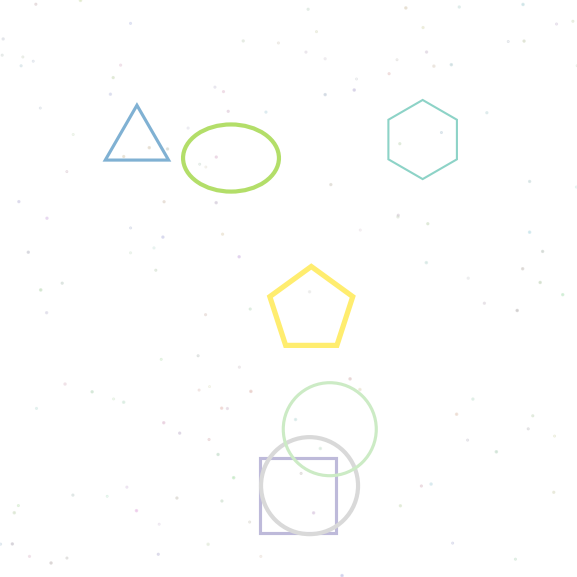[{"shape": "hexagon", "thickness": 1, "radius": 0.34, "center": [0.732, 0.758]}, {"shape": "square", "thickness": 1.5, "radius": 0.33, "center": [0.516, 0.141]}, {"shape": "triangle", "thickness": 1.5, "radius": 0.32, "center": [0.237, 0.754]}, {"shape": "oval", "thickness": 2, "radius": 0.42, "center": [0.4, 0.726]}, {"shape": "circle", "thickness": 2, "radius": 0.42, "center": [0.536, 0.158]}, {"shape": "circle", "thickness": 1.5, "radius": 0.4, "center": [0.571, 0.256]}, {"shape": "pentagon", "thickness": 2.5, "radius": 0.38, "center": [0.539, 0.462]}]